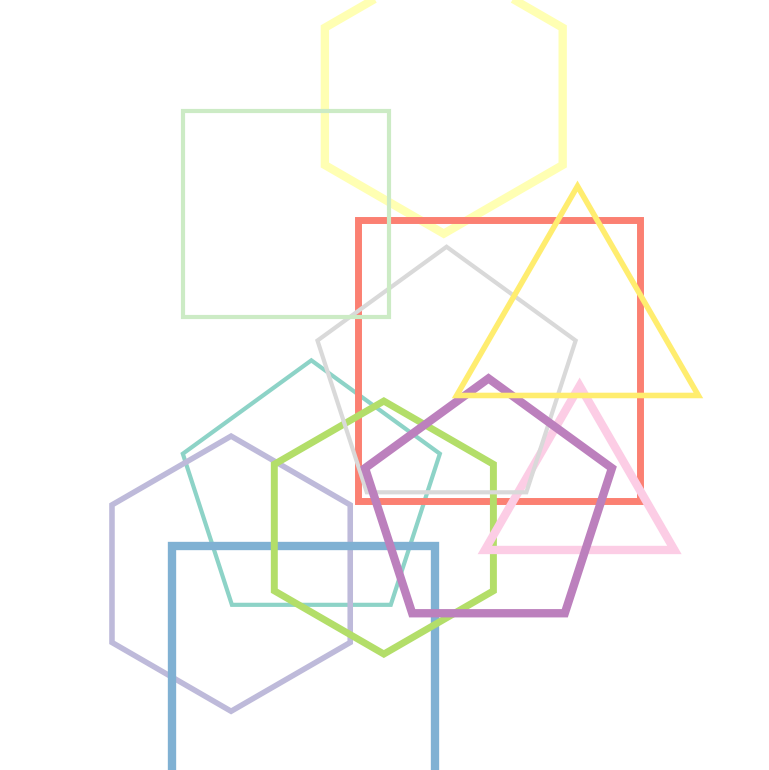[{"shape": "pentagon", "thickness": 1.5, "radius": 0.88, "center": [0.404, 0.357]}, {"shape": "hexagon", "thickness": 3, "radius": 0.89, "center": [0.576, 0.875]}, {"shape": "hexagon", "thickness": 2, "radius": 0.89, "center": [0.3, 0.255]}, {"shape": "square", "thickness": 2.5, "radius": 0.91, "center": [0.648, 0.531]}, {"shape": "square", "thickness": 3, "radius": 0.85, "center": [0.395, 0.12]}, {"shape": "hexagon", "thickness": 2.5, "radius": 0.82, "center": [0.499, 0.315]}, {"shape": "triangle", "thickness": 3, "radius": 0.71, "center": [0.753, 0.357]}, {"shape": "pentagon", "thickness": 1.5, "radius": 0.88, "center": [0.58, 0.503]}, {"shape": "pentagon", "thickness": 3, "radius": 0.84, "center": [0.634, 0.34]}, {"shape": "square", "thickness": 1.5, "radius": 0.67, "center": [0.371, 0.722]}, {"shape": "triangle", "thickness": 2, "radius": 0.91, "center": [0.75, 0.577]}]